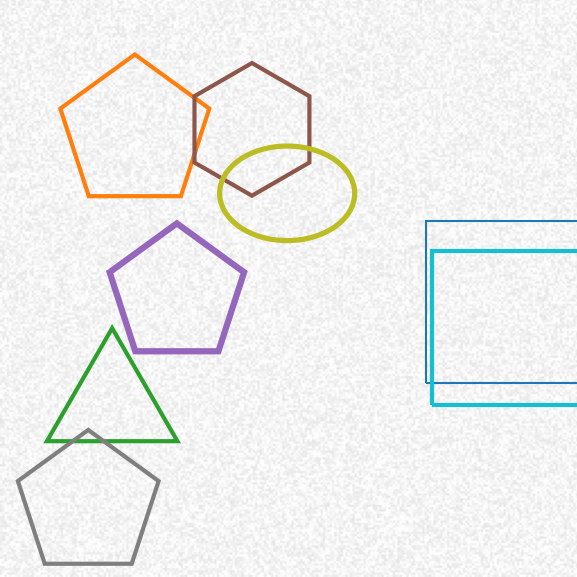[{"shape": "square", "thickness": 1, "radius": 0.7, "center": [0.878, 0.476]}, {"shape": "pentagon", "thickness": 2, "radius": 0.68, "center": [0.233, 0.769]}, {"shape": "triangle", "thickness": 2, "radius": 0.65, "center": [0.194, 0.3]}, {"shape": "pentagon", "thickness": 3, "radius": 0.61, "center": [0.306, 0.49]}, {"shape": "hexagon", "thickness": 2, "radius": 0.57, "center": [0.436, 0.775]}, {"shape": "pentagon", "thickness": 2, "radius": 0.64, "center": [0.153, 0.127]}, {"shape": "oval", "thickness": 2.5, "radius": 0.58, "center": [0.497, 0.664]}, {"shape": "square", "thickness": 2, "radius": 0.67, "center": [0.882, 0.431]}]